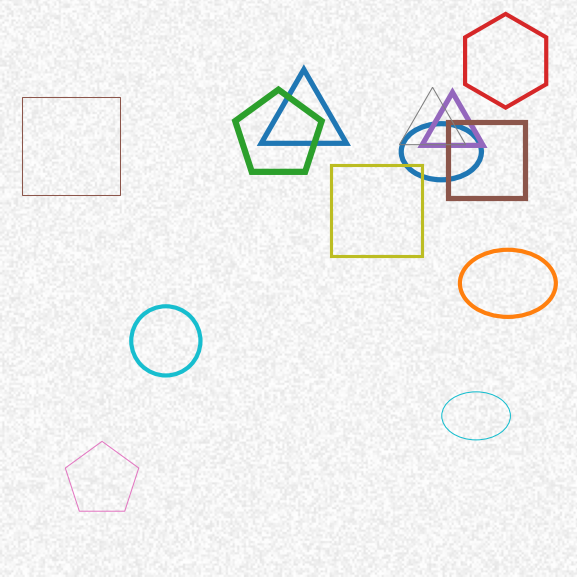[{"shape": "oval", "thickness": 2.5, "radius": 0.35, "center": [0.764, 0.736]}, {"shape": "triangle", "thickness": 2.5, "radius": 0.43, "center": [0.526, 0.794]}, {"shape": "oval", "thickness": 2, "radius": 0.42, "center": [0.879, 0.509]}, {"shape": "pentagon", "thickness": 3, "radius": 0.39, "center": [0.482, 0.765]}, {"shape": "hexagon", "thickness": 2, "radius": 0.41, "center": [0.876, 0.894]}, {"shape": "triangle", "thickness": 2.5, "radius": 0.31, "center": [0.784, 0.778]}, {"shape": "square", "thickness": 0.5, "radius": 0.42, "center": [0.123, 0.746]}, {"shape": "square", "thickness": 2.5, "radius": 0.33, "center": [0.842, 0.722]}, {"shape": "pentagon", "thickness": 0.5, "radius": 0.33, "center": [0.177, 0.168]}, {"shape": "triangle", "thickness": 0.5, "radius": 0.33, "center": [0.749, 0.782]}, {"shape": "square", "thickness": 1.5, "radius": 0.39, "center": [0.652, 0.635]}, {"shape": "circle", "thickness": 2, "radius": 0.3, "center": [0.287, 0.409]}, {"shape": "oval", "thickness": 0.5, "radius": 0.3, "center": [0.824, 0.279]}]